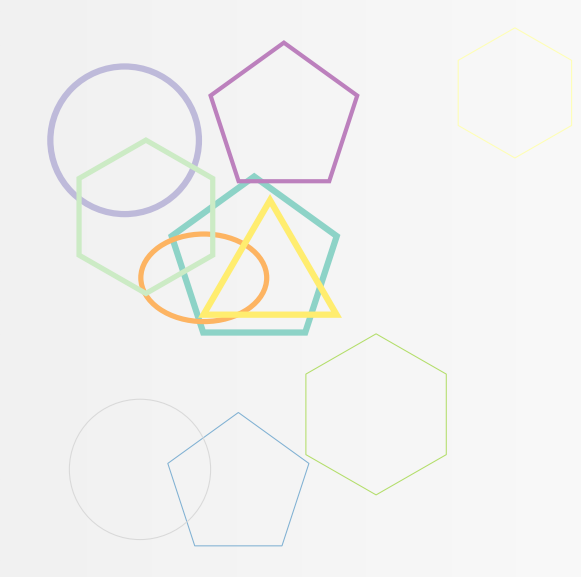[{"shape": "pentagon", "thickness": 3, "radius": 0.75, "center": [0.437, 0.544]}, {"shape": "hexagon", "thickness": 0.5, "radius": 0.56, "center": [0.886, 0.838]}, {"shape": "circle", "thickness": 3, "radius": 0.64, "center": [0.214, 0.756]}, {"shape": "pentagon", "thickness": 0.5, "radius": 0.64, "center": [0.41, 0.157]}, {"shape": "oval", "thickness": 2.5, "radius": 0.54, "center": [0.351, 0.518]}, {"shape": "hexagon", "thickness": 0.5, "radius": 0.7, "center": [0.647, 0.282]}, {"shape": "circle", "thickness": 0.5, "radius": 0.61, "center": [0.241, 0.186]}, {"shape": "pentagon", "thickness": 2, "radius": 0.66, "center": [0.488, 0.793]}, {"shape": "hexagon", "thickness": 2.5, "radius": 0.66, "center": [0.251, 0.624]}, {"shape": "triangle", "thickness": 3, "radius": 0.66, "center": [0.465, 0.52]}]